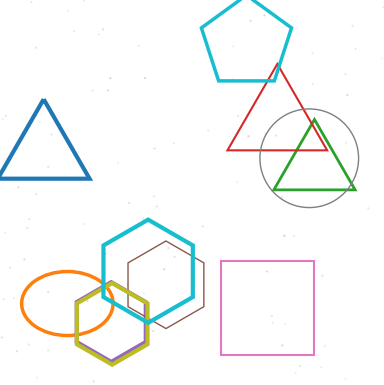[{"shape": "triangle", "thickness": 3, "radius": 0.69, "center": [0.113, 0.605]}, {"shape": "oval", "thickness": 2.5, "radius": 0.59, "center": [0.175, 0.212]}, {"shape": "triangle", "thickness": 2, "radius": 0.61, "center": [0.817, 0.568]}, {"shape": "triangle", "thickness": 1.5, "radius": 0.75, "center": [0.72, 0.684]}, {"shape": "hexagon", "thickness": 3, "radius": 0.52, "center": [0.289, 0.164]}, {"shape": "hexagon", "thickness": 1, "radius": 0.57, "center": [0.431, 0.26]}, {"shape": "square", "thickness": 1.5, "radius": 0.6, "center": [0.694, 0.2]}, {"shape": "circle", "thickness": 1, "radius": 0.64, "center": [0.803, 0.589]}, {"shape": "hexagon", "thickness": 3, "radius": 0.53, "center": [0.291, 0.159]}, {"shape": "pentagon", "thickness": 2.5, "radius": 0.62, "center": [0.64, 0.889]}, {"shape": "hexagon", "thickness": 3, "radius": 0.67, "center": [0.385, 0.296]}]